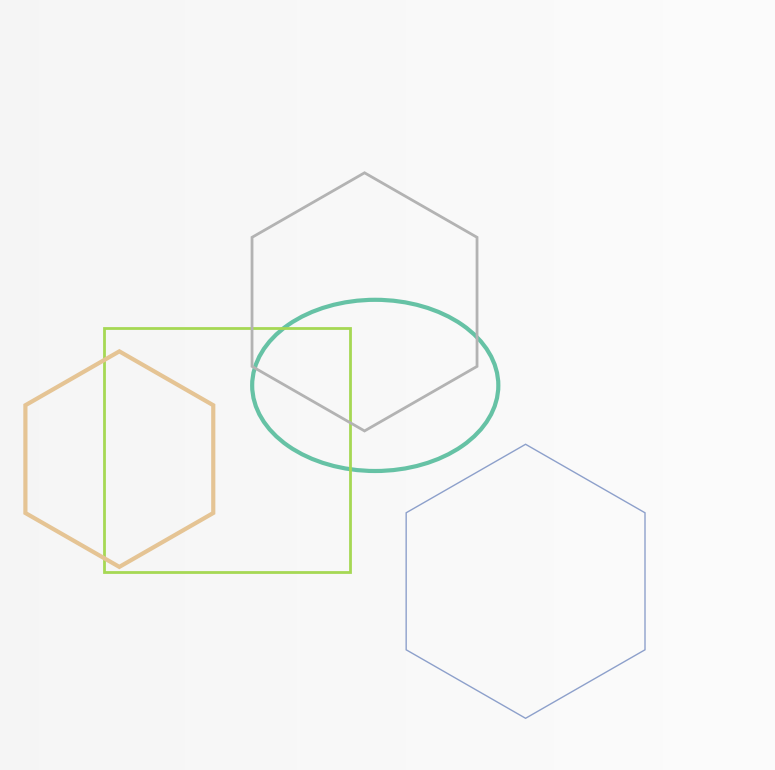[{"shape": "oval", "thickness": 1.5, "radius": 0.79, "center": [0.484, 0.499]}, {"shape": "hexagon", "thickness": 0.5, "radius": 0.89, "center": [0.678, 0.245]}, {"shape": "square", "thickness": 1, "radius": 0.79, "center": [0.293, 0.415]}, {"shape": "hexagon", "thickness": 1.5, "radius": 0.7, "center": [0.154, 0.404]}, {"shape": "hexagon", "thickness": 1, "radius": 0.84, "center": [0.47, 0.608]}]